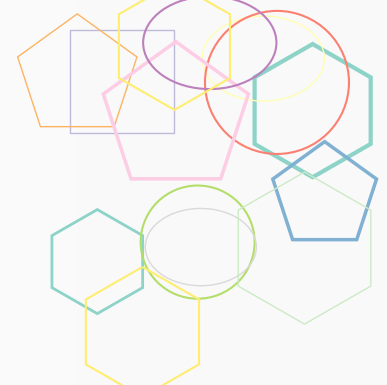[{"shape": "hexagon", "thickness": 3, "radius": 0.86, "center": [0.807, 0.713]}, {"shape": "hexagon", "thickness": 2, "radius": 0.68, "center": [0.251, 0.321]}, {"shape": "oval", "thickness": 1, "radius": 0.79, "center": [0.679, 0.848]}, {"shape": "square", "thickness": 1, "radius": 0.67, "center": [0.315, 0.788]}, {"shape": "circle", "thickness": 1.5, "radius": 0.93, "center": [0.715, 0.786]}, {"shape": "pentagon", "thickness": 2.5, "radius": 0.7, "center": [0.838, 0.491]}, {"shape": "pentagon", "thickness": 1, "radius": 0.81, "center": [0.199, 0.802]}, {"shape": "circle", "thickness": 1.5, "radius": 0.74, "center": [0.51, 0.371]}, {"shape": "pentagon", "thickness": 2.5, "radius": 0.98, "center": [0.454, 0.695]}, {"shape": "oval", "thickness": 1, "radius": 0.72, "center": [0.518, 0.358]}, {"shape": "oval", "thickness": 1.5, "radius": 0.86, "center": [0.541, 0.889]}, {"shape": "hexagon", "thickness": 1, "radius": 0.99, "center": [0.786, 0.356]}, {"shape": "hexagon", "thickness": 1.5, "radius": 0.84, "center": [0.368, 0.138]}, {"shape": "hexagon", "thickness": 1.5, "radius": 0.83, "center": [0.45, 0.88]}]